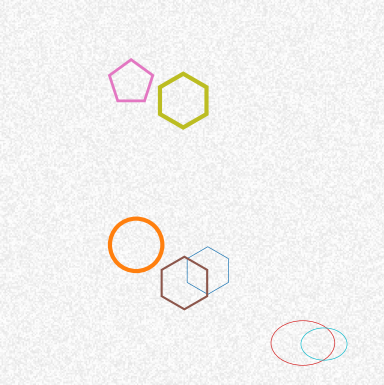[{"shape": "hexagon", "thickness": 0.5, "radius": 0.31, "center": [0.54, 0.297]}, {"shape": "circle", "thickness": 3, "radius": 0.34, "center": [0.354, 0.364]}, {"shape": "oval", "thickness": 0.5, "radius": 0.41, "center": [0.787, 0.109]}, {"shape": "hexagon", "thickness": 1.5, "radius": 0.34, "center": [0.479, 0.265]}, {"shape": "pentagon", "thickness": 2, "radius": 0.3, "center": [0.341, 0.786]}, {"shape": "hexagon", "thickness": 3, "radius": 0.35, "center": [0.476, 0.739]}, {"shape": "oval", "thickness": 0.5, "radius": 0.3, "center": [0.842, 0.106]}]